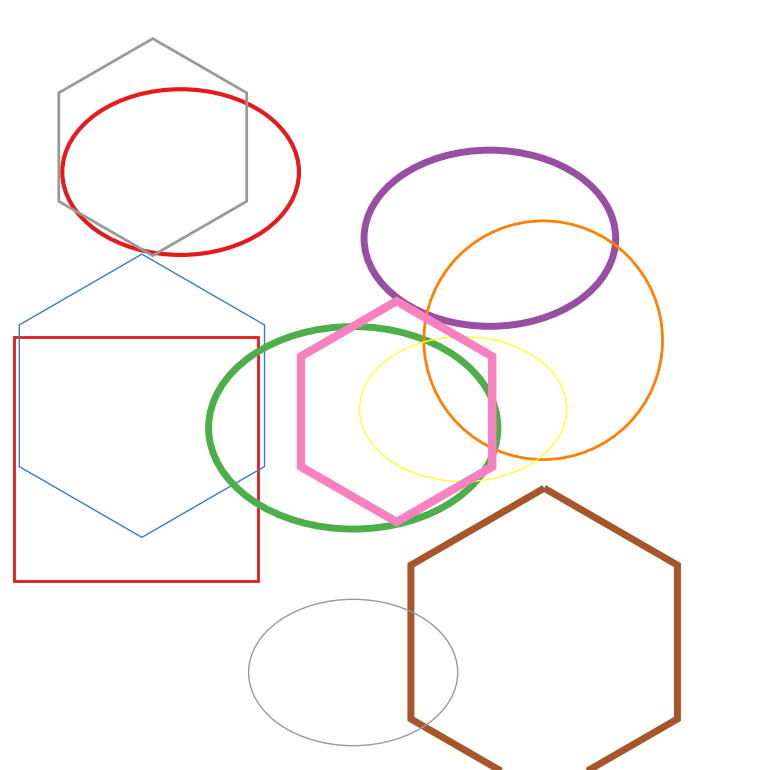[{"shape": "square", "thickness": 1, "radius": 0.79, "center": [0.176, 0.404]}, {"shape": "oval", "thickness": 1.5, "radius": 0.77, "center": [0.235, 0.777]}, {"shape": "hexagon", "thickness": 0.5, "radius": 0.92, "center": [0.184, 0.486]}, {"shape": "oval", "thickness": 2.5, "radius": 0.94, "center": [0.459, 0.444]}, {"shape": "oval", "thickness": 2.5, "radius": 0.82, "center": [0.636, 0.691]}, {"shape": "circle", "thickness": 1, "radius": 0.77, "center": [0.705, 0.558]}, {"shape": "oval", "thickness": 0.5, "radius": 0.67, "center": [0.601, 0.469]}, {"shape": "hexagon", "thickness": 2.5, "radius": 1.0, "center": [0.707, 0.166]}, {"shape": "hexagon", "thickness": 3, "radius": 0.72, "center": [0.515, 0.465]}, {"shape": "oval", "thickness": 0.5, "radius": 0.68, "center": [0.459, 0.127]}, {"shape": "hexagon", "thickness": 1, "radius": 0.7, "center": [0.198, 0.809]}]